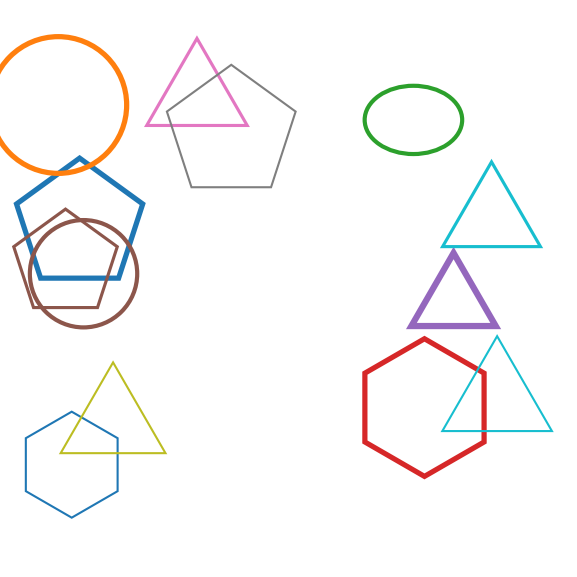[{"shape": "pentagon", "thickness": 2.5, "radius": 0.57, "center": [0.138, 0.61]}, {"shape": "hexagon", "thickness": 1, "radius": 0.46, "center": [0.124, 0.195]}, {"shape": "circle", "thickness": 2.5, "radius": 0.59, "center": [0.101, 0.817]}, {"shape": "oval", "thickness": 2, "radius": 0.42, "center": [0.716, 0.791]}, {"shape": "hexagon", "thickness": 2.5, "radius": 0.6, "center": [0.735, 0.293]}, {"shape": "triangle", "thickness": 3, "radius": 0.42, "center": [0.785, 0.477]}, {"shape": "circle", "thickness": 2, "radius": 0.46, "center": [0.145, 0.525]}, {"shape": "pentagon", "thickness": 1.5, "radius": 0.47, "center": [0.113, 0.543]}, {"shape": "triangle", "thickness": 1.5, "radius": 0.5, "center": [0.341, 0.832]}, {"shape": "pentagon", "thickness": 1, "radius": 0.59, "center": [0.4, 0.77]}, {"shape": "triangle", "thickness": 1, "radius": 0.52, "center": [0.196, 0.267]}, {"shape": "triangle", "thickness": 1, "radius": 0.55, "center": [0.861, 0.307]}, {"shape": "triangle", "thickness": 1.5, "radius": 0.49, "center": [0.851, 0.621]}]